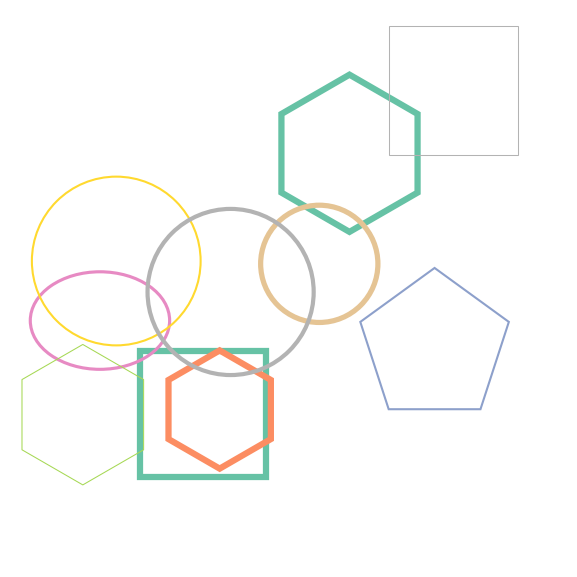[{"shape": "square", "thickness": 3, "radius": 0.55, "center": [0.351, 0.282]}, {"shape": "hexagon", "thickness": 3, "radius": 0.68, "center": [0.605, 0.734]}, {"shape": "hexagon", "thickness": 3, "radius": 0.51, "center": [0.38, 0.29]}, {"shape": "pentagon", "thickness": 1, "radius": 0.68, "center": [0.753, 0.4]}, {"shape": "oval", "thickness": 1.5, "radius": 0.6, "center": [0.173, 0.444]}, {"shape": "hexagon", "thickness": 0.5, "radius": 0.61, "center": [0.143, 0.281]}, {"shape": "circle", "thickness": 1, "radius": 0.73, "center": [0.201, 0.547]}, {"shape": "circle", "thickness": 2.5, "radius": 0.51, "center": [0.553, 0.542]}, {"shape": "square", "thickness": 0.5, "radius": 0.56, "center": [0.786, 0.842]}, {"shape": "circle", "thickness": 2, "radius": 0.72, "center": [0.399, 0.494]}]